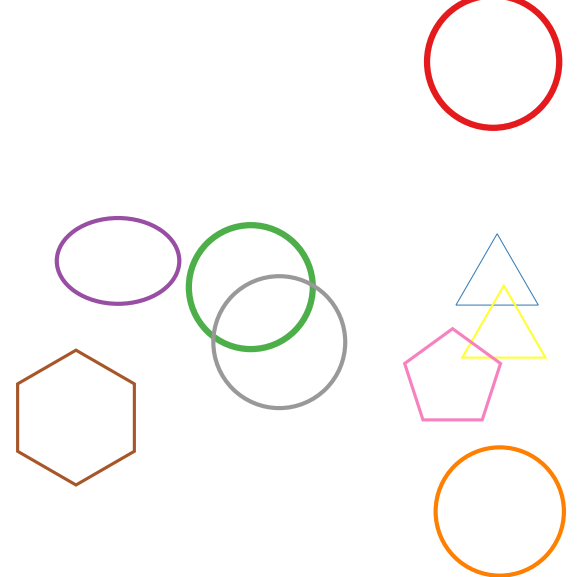[{"shape": "circle", "thickness": 3, "radius": 0.57, "center": [0.854, 0.892]}, {"shape": "triangle", "thickness": 0.5, "radius": 0.41, "center": [0.861, 0.512]}, {"shape": "circle", "thickness": 3, "radius": 0.54, "center": [0.434, 0.502]}, {"shape": "oval", "thickness": 2, "radius": 0.53, "center": [0.204, 0.547]}, {"shape": "circle", "thickness": 2, "radius": 0.56, "center": [0.865, 0.113]}, {"shape": "triangle", "thickness": 1, "radius": 0.42, "center": [0.872, 0.421]}, {"shape": "hexagon", "thickness": 1.5, "radius": 0.58, "center": [0.132, 0.276]}, {"shape": "pentagon", "thickness": 1.5, "radius": 0.44, "center": [0.784, 0.343]}, {"shape": "circle", "thickness": 2, "radius": 0.57, "center": [0.484, 0.407]}]